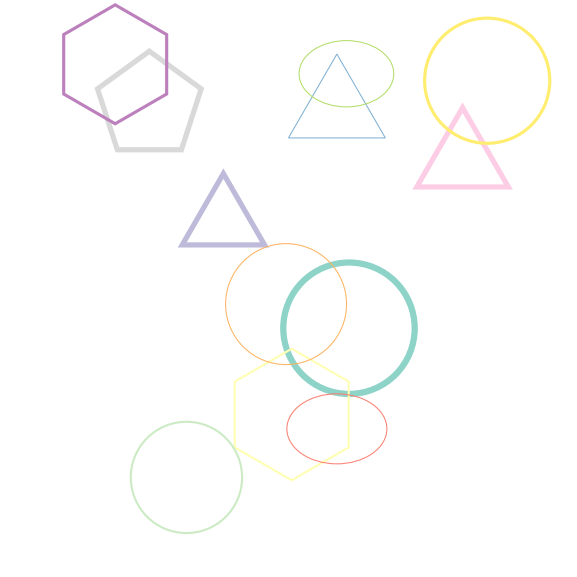[{"shape": "circle", "thickness": 3, "radius": 0.57, "center": [0.604, 0.431]}, {"shape": "hexagon", "thickness": 1, "radius": 0.57, "center": [0.505, 0.281]}, {"shape": "triangle", "thickness": 2.5, "radius": 0.41, "center": [0.387, 0.616]}, {"shape": "oval", "thickness": 0.5, "radius": 0.43, "center": [0.583, 0.257]}, {"shape": "triangle", "thickness": 0.5, "radius": 0.48, "center": [0.583, 0.809]}, {"shape": "circle", "thickness": 0.5, "radius": 0.52, "center": [0.495, 0.473]}, {"shape": "oval", "thickness": 0.5, "radius": 0.41, "center": [0.6, 0.871]}, {"shape": "triangle", "thickness": 2.5, "radius": 0.46, "center": [0.801, 0.721]}, {"shape": "pentagon", "thickness": 2.5, "radius": 0.47, "center": [0.259, 0.816]}, {"shape": "hexagon", "thickness": 1.5, "radius": 0.51, "center": [0.199, 0.888]}, {"shape": "circle", "thickness": 1, "radius": 0.48, "center": [0.323, 0.172]}, {"shape": "circle", "thickness": 1.5, "radius": 0.54, "center": [0.844, 0.859]}]